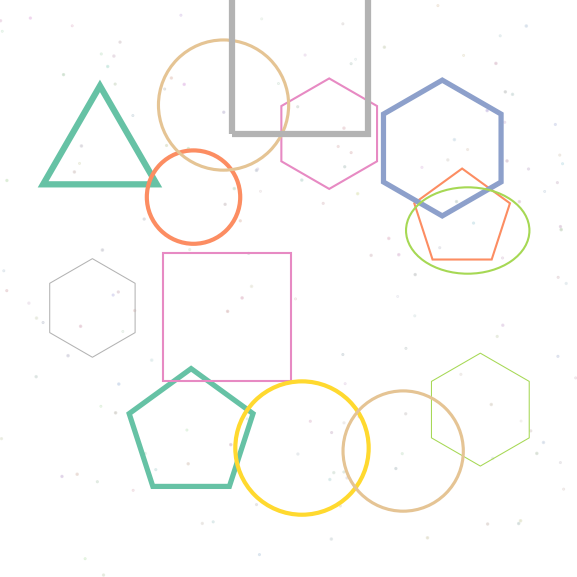[{"shape": "triangle", "thickness": 3, "radius": 0.57, "center": [0.173, 0.737]}, {"shape": "pentagon", "thickness": 2.5, "radius": 0.56, "center": [0.331, 0.248]}, {"shape": "pentagon", "thickness": 1, "radius": 0.44, "center": [0.8, 0.62]}, {"shape": "circle", "thickness": 2, "radius": 0.4, "center": [0.335, 0.658]}, {"shape": "hexagon", "thickness": 2.5, "radius": 0.59, "center": [0.766, 0.743]}, {"shape": "hexagon", "thickness": 1, "radius": 0.48, "center": [0.57, 0.768]}, {"shape": "square", "thickness": 1, "radius": 0.55, "center": [0.392, 0.451]}, {"shape": "hexagon", "thickness": 0.5, "radius": 0.49, "center": [0.832, 0.29]}, {"shape": "oval", "thickness": 1, "radius": 0.53, "center": [0.81, 0.6]}, {"shape": "circle", "thickness": 2, "radius": 0.58, "center": [0.523, 0.223]}, {"shape": "circle", "thickness": 1.5, "radius": 0.56, "center": [0.387, 0.817]}, {"shape": "circle", "thickness": 1.5, "radius": 0.52, "center": [0.698, 0.218]}, {"shape": "square", "thickness": 3, "radius": 0.59, "center": [0.52, 0.885]}, {"shape": "hexagon", "thickness": 0.5, "radius": 0.43, "center": [0.16, 0.466]}]